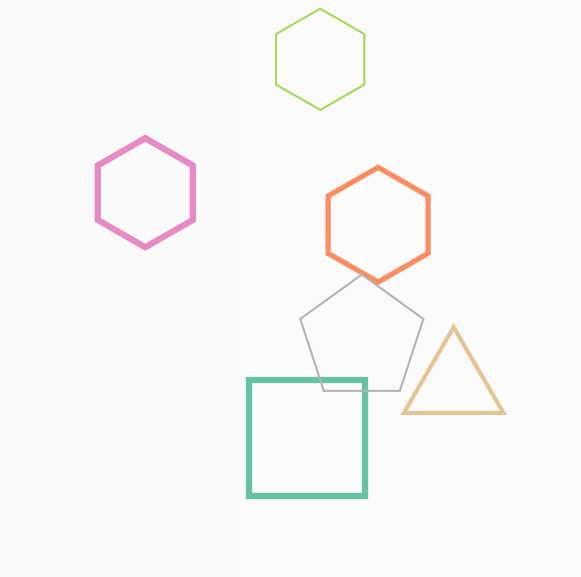[{"shape": "square", "thickness": 3, "radius": 0.5, "center": [0.528, 0.241]}, {"shape": "hexagon", "thickness": 2.5, "radius": 0.5, "center": [0.651, 0.61]}, {"shape": "hexagon", "thickness": 3, "radius": 0.47, "center": [0.25, 0.665]}, {"shape": "hexagon", "thickness": 1, "radius": 0.44, "center": [0.551, 0.896]}, {"shape": "triangle", "thickness": 2, "radius": 0.49, "center": [0.78, 0.334]}, {"shape": "pentagon", "thickness": 1, "radius": 0.56, "center": [0.622, 0.412]}]